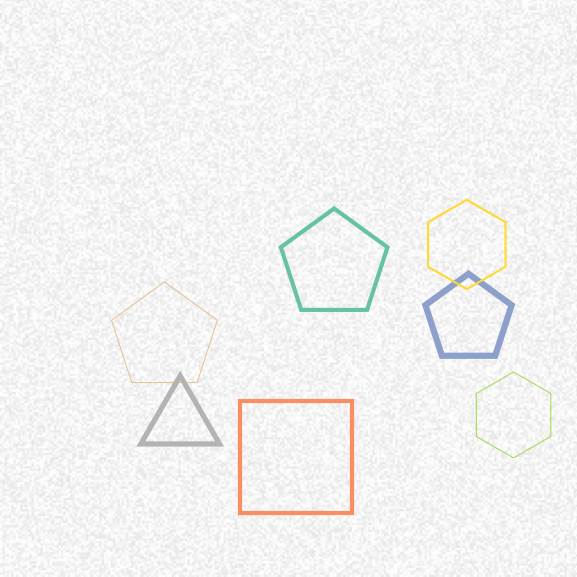[{"shape": "pentagon", "thickness": 2, "radius": 0.49, "center": [0.579, 0.541]}, {"shape": "square", "thickness": 2, "radius": 0.49, "center": [0.513, 0.208]}, {"shape": "pentagon", "thickness": 3, "radius": 0.39, "center": [0.811, 0.447]}, {"shape": "hexagon", "thickness": 0.5, "radius": 0.37, "center": [0.889, 0.281]}, {"shape": "hexagon", "thickness": 1, "radius": 0.39, "center": [0.808, 0.576]}, {"shape": "pentagon", "thickness": 0.5, "radius": 0.48, "center": [0.285, 0.415]}, {"shape": "triangle", "thickness": 2.5, "radius": 0.39, "center": [0.312, 0.27]}]